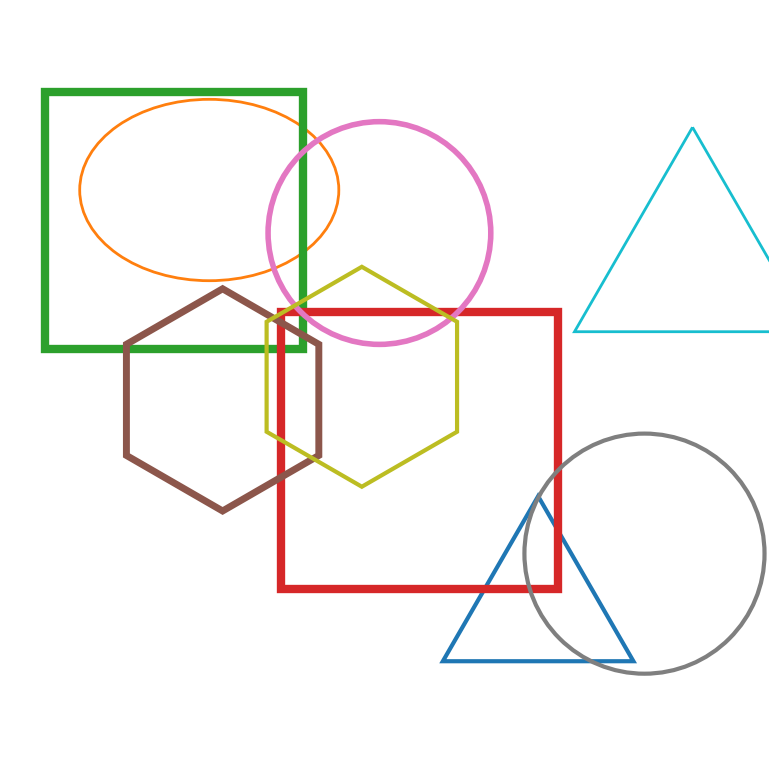[{"shape": "triangle", "thickness": 1.5, "radius": 0.71, "center": [0.699, 0.213]}, {"shape": "oval", "thickness": 1, "radius": 0.84, "center": [0.272, 0.753]}, {"shape": "square", "thickness": 3, "radius": 0.84, "center": [0.226, 0.714]}, {"shape": "square", "thickness": 3, "radius": 0.9, "center": [0.544, 0.416]}, {"shape": "hexagon", "thickness": 2.5, "radius": 0.72, "center": [0.289, 0.481]}, {"shape": "circle", "thickness": 2, "radius": 0.72, "center": [0.493, 0.697]}, {"shape": "circle", "thickness": 1.5, "radius": 0.78, "center": [0.837, 0.281]}, {"shape": "hexagon", "thickness": 1.5, "radius": 0.71, "center": [0.47, 0.511]}, {"shape": "triangle", "thickness": 1, "radius": 0.88, "center": [0.899, 0.658]}]